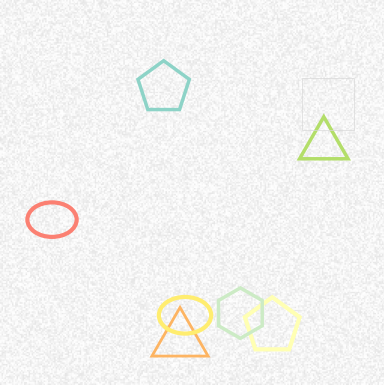[{"shape": "pentagon", "thickness": 2.5, "radius": 0.35, "center": [0.425, 0.772]}, {"shape": "pentagon", "thickness": 3, "radius": 0.37, "center": [0.707, 0.153]}, {"shape": "oval", "thickness": 3, "radius": 0.32, "center": [0.135, 0.43]}, {"shape": "triangle", "thickness": 2, "radius": 0.42, "center": [0.468, 0.117]}, {"shape": "triangle", "thickness": 2.5, "radius": 0.36, "center": [0.841, 0.624]}, {"shape": "square", "thickness": 0.5, "radius": 0.34, "center": [0.852, 0.729]}, {"shape": "hexagon", "thickness": 2.5, "radius": 0.33, "center": [0.624, 0.187]}, {"shape": "oval", "thickness": 3, "radius": 0.34, "center": [0.481, 0.181]}]